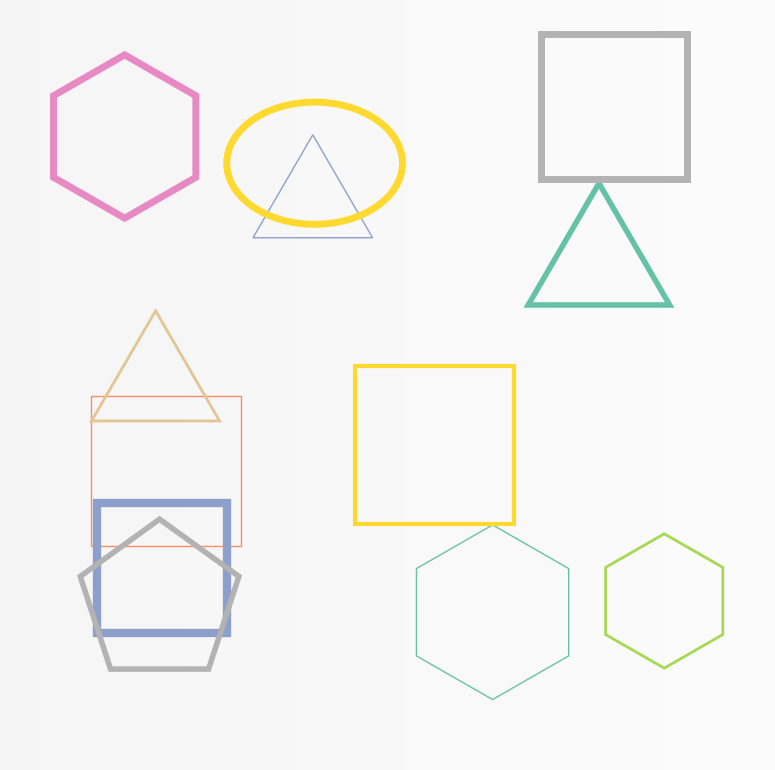[{"shape": "triangle", "thickness": 2, "radius": 0.53, "center": [0.773, 0.657]}, {"shape": "hexagon", "thickness": 0.5, "radius": 0.57, "center": [0.636, 0.205]}, {"shape": "square", "thickness": 0.5, "radius": 0.49, "center": [0.214, 0.388]}, {"shape": "square", "thickness": 3, "radius": 0.42, "center": [0.21, 0.262]}, {"shape": "triangle", "thickness": 0.5, "radius": 0.45, "center": [0.404, 0.736]}, {"shape": "hexagon", "thickness": 2.5, "radius": 0.53, "center": [0.161, 0.823]}, {"shape": "hexagon", "thickness": 1, "radius": 0.44, "center": [0.857, 0.22]}, {"shape": "square", "thickness": 1.5, "radius": 0.51, "center": [0.561, 0.422]}, {"shape": "oval", "thickness": 2.5, "radius": 0.57, "center": [0.406, 0.788]}, {"shape": "triangle", "thickness": 1, "radius": 0.48, "center": [0.201, 0.501]}, {"shape": "square", "thickness": 2.5, "radius": 0.47, "center": [0.792, 0.862]}, {"shape": "pentagon", "thickness": 2, "radius": 0.54, "center": [0.206, 0.218]}]